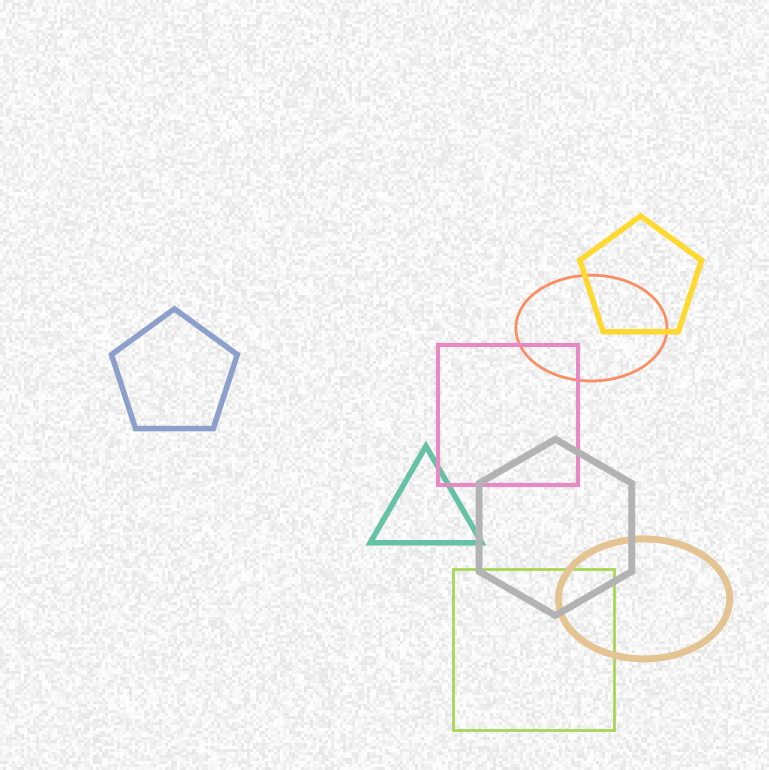[{"shape": "triangle", "thickness": 2, "radius": 0.42, "center": [0.553, 0.337]}, {"shape": "oval", "thickness": 1, "radius": 0.49, "center": [0.768, 0.574]}, {"shape": "pentagon", "thickness": 2, "radius": 0.43, "center": [0.227, 0.513]}, {"shape": "square", "thickness": 1.5, "radius": 0.46, "center": [0.66, 0.461]}, {"shape": "square", "thickness": 1, "radius": 0.52, "center": [0.692, 0.157]}, {"shape": "pentagon", "thickness": 2, "radius": 0.42, "center": [0.832, 0.636]}, {"shape": "oval", "thickness": 2.5, "radius": 0.56, "center": [0.836, 0.222]}, {"shape": "hexagon", "thickness": 2.5, "radius": 0.57, "center": [0.721, 0.315]}]